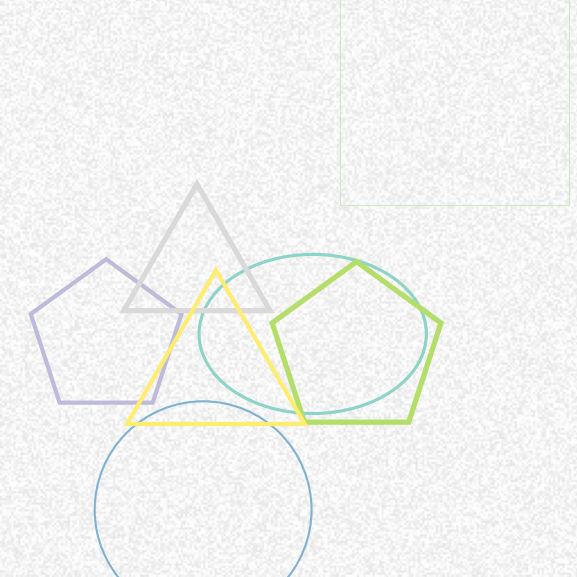[{"shape": "oval", "thickness": 1.5, "radius": 0.98, "center": [0.542, 0.421]}, {"shape": "pentagon", "thickness": 2, "radius": 0.69, "center": [0.184, 0.413]}, {"shape": "circle", "thickness": 1, "radius": 0.94, "center": [0.352, 0.116]}, {"shape": "pentagon", "thickness": 2.5, "radius": 0.77, "center": [0.617, 0.392]}, {"shape": "triangle", "thickness": 2.5, "radius": 0.73, "center": [0.341, 0.534]}, {"shape": "square", "thickness": 0.5, "radius": 0.99, "center": [0.787, 0.842]}, {"shape": "triangle", "thickness": 2, "radius": 0.89, "center": [0.374, 0.354]}]